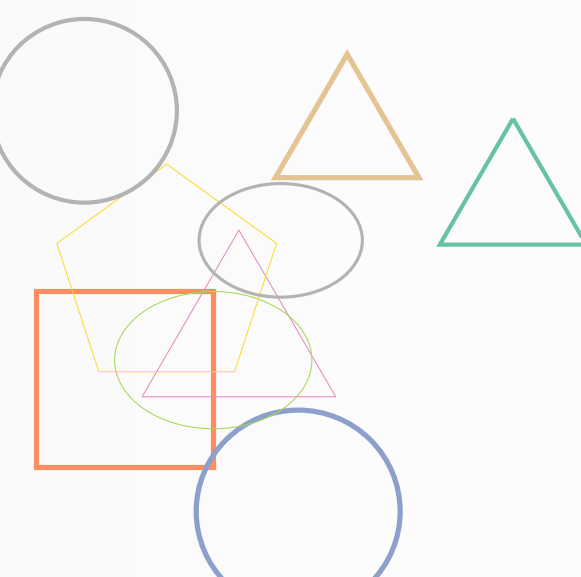[{"shape": "triangle", "thickness": 2, "radius": 0.73, "center": [0.883, 0.648]}, {"shape": "square", "thickness": 2.5, "radius": 0.76, "center": [0.214, 0.343]}, {"shape": "circle", "thickness": 2.5, "radius": 0.88, "center": [0.513, 0.114]}, {"shape": "triangle", "thickness": 0.5, "radius": 0.96, "center": [0.411, 0.408]}, {"shape": "oval", "thickness": 0.5, "radius": 0.85, "center": [0.367, 0.376]}, {"shape": "pentagon", "thickness": 0.5, "radius": 0.99, "center": [0.287, 0.516]}, {"shape": "triangle", "thickness": 2.5, "radius": 0.71, "center": [0.597, 0.763]}, {"shape": "circle", "thickness": 2, "radius": 0.8, "center": [0.145, 0.807]}, {"shape": "oval", "thickness": 1.5, "radius": 0.7, "center": [0.483, 0.583]}]